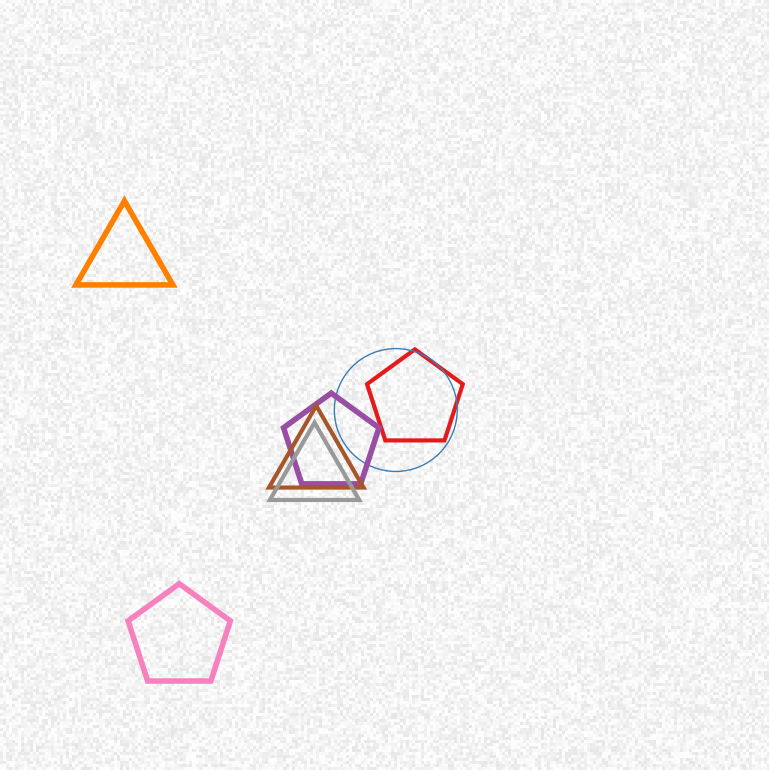[{"shape": "pentagon", "thickness": 1.5, "radius": 0.33, "center": [0.539, 0.481]}, {"shape": "circle", "thickness": 0.5, "radius": 0.4, "center": [0.514, 0.468]}, {"shape": "pentagon", "thickness": 2, "radius": 0.33, "center": [0.43, 0.424]}, {"shape": "triangle", "thickness": 2, "radius": 0.36, "center": [0.162, 0.666]}, {"shape": "triangle", "thickness": 1.5, "radius": 0.35, "center": [0.411, 0.402]}, {"shape": "pentagon", "thickness": 2, "radius": 0.35, "center": [0.233, 0.172]}, {"shape": "triangle", "thickness": 1.5, "radius": 0.34, "center": [0.409, 0.384]}]